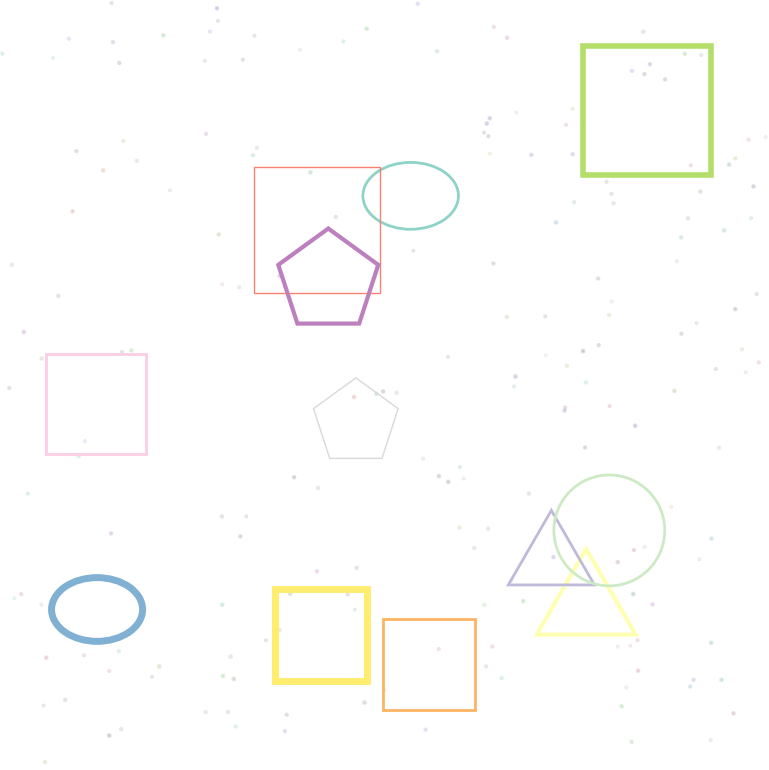[{"shape": "oval", "thickness": 1, "radius": 0.31, "center": [0.533, 0.746]}, {"shape": "triangle", "thickness": 1.5, "radius": 0.37, "center": [0.761, 0.213]}, {"shape": "triangle", "thickness": 1, "radius": 0.32, "center": [0.716, 0.273]}, {"shape": "square", "thickness": 0.5, "radius": 0.41, "center": [0.412, 0.701]}, {"shape": "oval", "thickness": 2.5, "radius": 0.3, "center": [0.126, 0.208]}, {"shape": "square", "thickness": 1, "radius": 0.3, "center": [0.557, 0.137]}, {"shape": "square", "thickness": 2, "radius": 0.42, "center": [0.84, 0.857]}, {"shape": "square", "thickness": 1, "radius": 0.32, "center": [0.125, 0.475]}, {"shape": "pentagon", "thickness": 0.5, "radius": 0.29, "center": [0.462, 0.451]}, {"shape": "pentagon", "thickness": 1.5, "radius": 0.34, "center": [0.426, 0.635]}, {"shape": "circle", "thickness": 1, "radius": 0.36, "center": [0.791, 0.311]}, {"shape": "square", "thickness": 2.5, "radius": 0.3, "center": [0.416, 0.175]}]